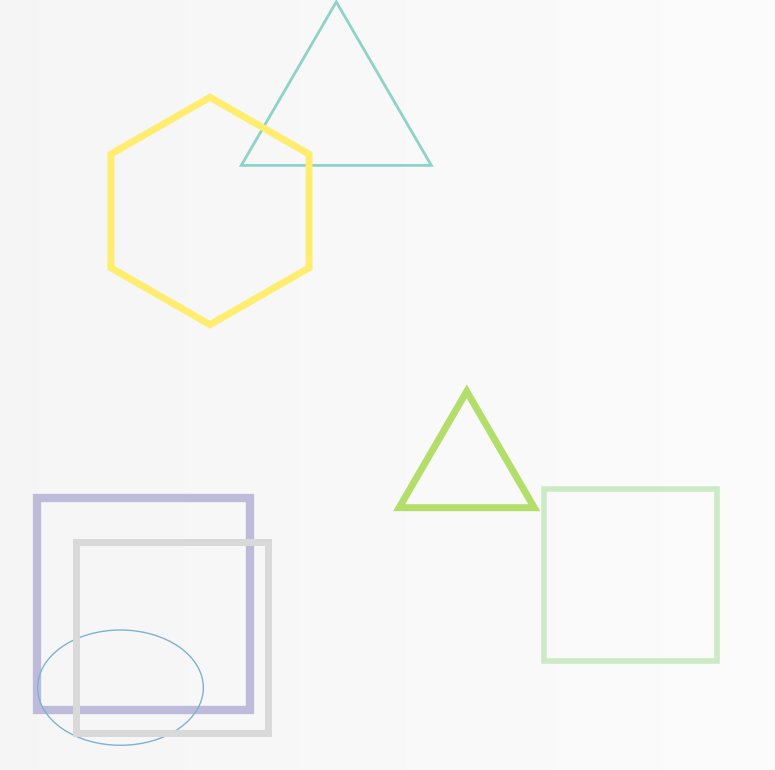[{"shape": "triangle", "thickness": 1, "radius": 0.71, "center": [0.434, 0.856]}, {"shape": "square", "thickness": 3, "radius": 0.69, "center": [0.186, 0.215]}, {"shape": "oval", "thickness": 0.5, "radius": 0.53, "center": [0.155, 0.107]}, {"shape": "triangle", "thickness": 2.5, "radius": 0.5, "center": [0.602, 0.391]}, {"shape": "square", "thickness": 2.5, "radius": 0.62, "center": [0.222, 0.172]}, {"shape": "square", "thickness": 2, "radius": 0.56, "center": [0.813, 0.254]}, {"shape": "hexagon", "thickness": 2.5, "radius": 0.74, "center": [0.271, 0.726]}]